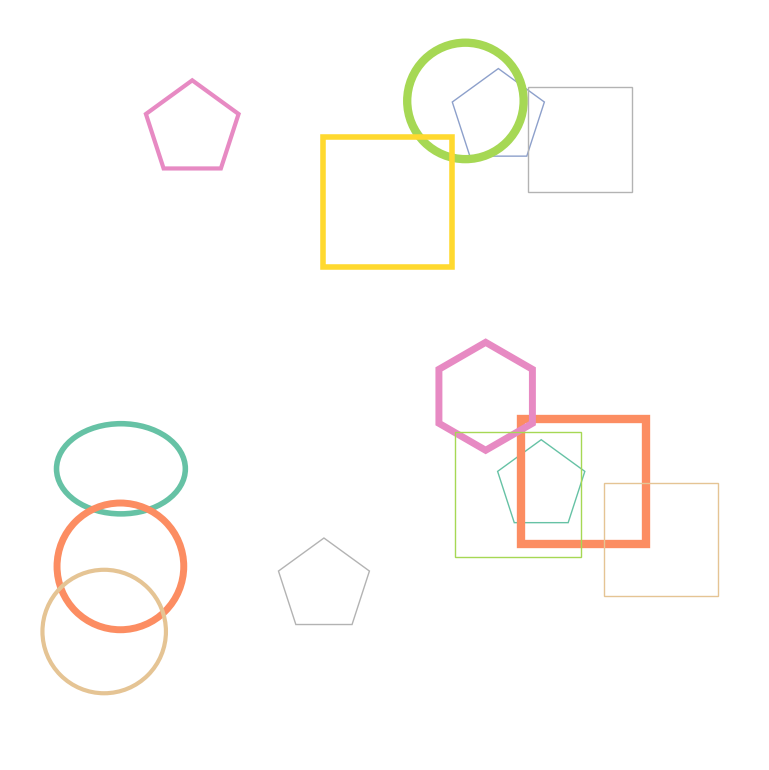[{"shape": "oval", "thickness": 2, "radius": 0.42, "center": [0.157, 0.391]}, {"shape": "pentagon", "thickness": 0.5, "radius": 0.3, "center": [0.703, 0.369]}, {"shape": "circle", "thickness": 2.5, "radius": 0.41, "center": [0.156, 0.264]}, {"shape": "square", "thickness": 3, "radius": 0.41, "center": [0.758, 0.374]}, {"shape": "pentagon", "thickness": 0.5, "radius": 0.31, "center": [0.647, 0.848]}, {"shape": "pentagon", "thickness": 1.5, "radius": 0.32, "center": [0.25, 0.832]}, {"shape": "hexagon", "thickness": 2.5, "radius": 0.35, "center": [0.631, 0.485]}, {"shape": "circle", "thickness": 3, "radius": 0.38, "center": [0.604, 0.869]}, {"shape": "square", "thickness": 0.5, "radius": 0.41, "center": [0.672, 0.358]}, {"shape": "square", "thickness": 2, "radius": 0.42, "center": [0.503, 0.737]}, {"shape": "circle", "thickness": 1.5, "radius": 0.4, "center": [0.135, 0.18]}, {"shape": "square", "thickness": 0.5, "radius": 0.37, "center": [0.858, 0.3]}, {"shape": "pentagon", "thickness": 0.5, "radius": 0.31, "center": [0.421, 0.239]}, {"shape": "square", "thickness": 0.5, "radius": 0.34, "center": [0.753, 0.819]}]